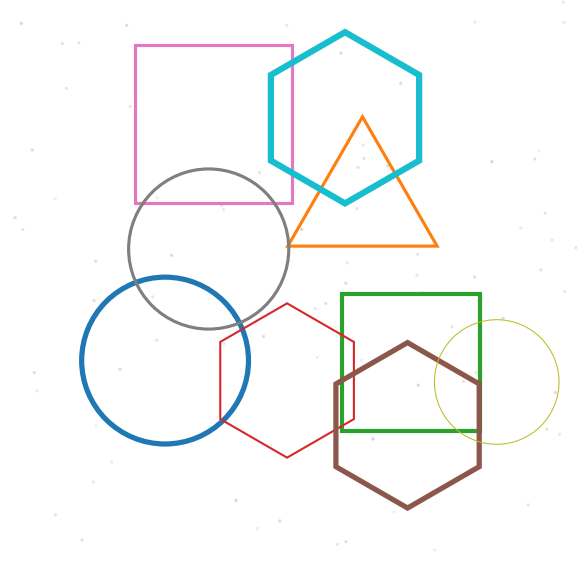[{"shape": "circle", "thickness": 2.5, "radius": 0.72, "center": [0.286, 0.375]}, {"shape": "triangle", "thickness": 1.5, "radius": 0.75, "center": [0.628, 0.648]}, {"shape": "square", "thickness": 2, "radius": 0.6, "center": [0.711, 0.372]}, {"shape": "hexagon", "thickness": 1, "radius": 0.67, "center": [0.497, 0.34]}, {"shape": "hexagon", "thickness": 2.5, "radius": 0.72, "center": [0.706, 0.263]}, {"shape": "square", "thickness": 1.5, "radius": 0.68, "center": [0.37, 0.784]}, {"shape": "circle", "thickness": 1.5, "radius": 0.69, "center": [0.361, 0.568]}, {"shape": "circle", "thickness": 0.5, "radius": 0.54, "center": [0.86, 0.338]}, {"shape": "hexagon", "thickness": 3, "radius": 0.74, "center": [0.597, 0.795]}]